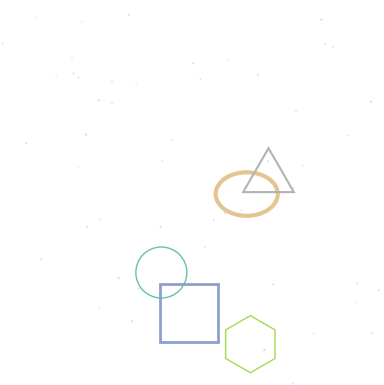[{"shape": "circle", "thickness": 1, "radius": 0.33, "center": [0.419, 0.292]}, {"shape": "square", "thickness": 2, "radius": 0.38, "center": [0.491, 0.187]}, {"shape": "hexagon", "thickness": 1, "radius": 0.37, "center": [0.65, 0.106]}, {"shape": "oval", "thickness": 3, "radius": 0.4, "center": [0.641, 0.496]}, {"shape": "triangle", "thickness": 1.5, "radius": 0.38, "center": [0.697, 0.539]}]